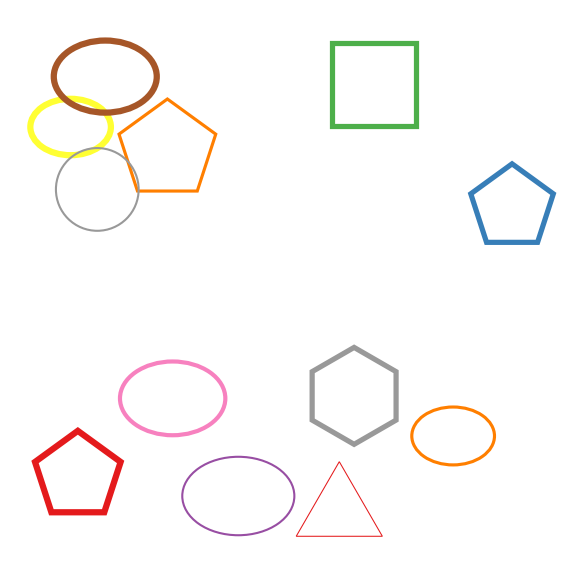[{"shape": "pentagon", "thickness": 3, "radius": 0.39, "center": [0.135, 0.175]}, {"shape": "triangle", "thickness": 0.5, "radius": 0.43, "center": [0.588, 0.114]}, {"shape": "pentagon", "thickness": 2.5, "radius": 0.38, "center": [0.887, 0.64]}, {"shape": "square", "thickness": 2.5, "radius": 0.36, "center": [0.648, 0.853]}, {"shape": "oval", "thickness": 1, "radius": 0.49, "center": [0.413, 0.14]}, {"shape": "oval", "thickness": 1.5, "radius": 0.36, "center": [0.785, 0.244]}, {"shape": "pentagon", "thickness": 1.5, "radius": 0.44, "center": [0.29, 0.74]}, {"shape": "oval", "thickness": 3, "radius": 0.35, "center": [0.122, 0.779]}, {"shape": "oval", "thickness": 3, "radius": 0.45, "center": [0.182, 0.867]}, {"shape": "oval", "thickness": 2, "radius": 0.46, "center": [0.299, 0.309]}, {"shape": "circle", "thickness": 1, "radius": 0.36, "center": [0.168, 0.671]}, {"shape": "hexagon", "thickness": 2.5, "radius": 0.42, "center": [0.613, 0.314]}]